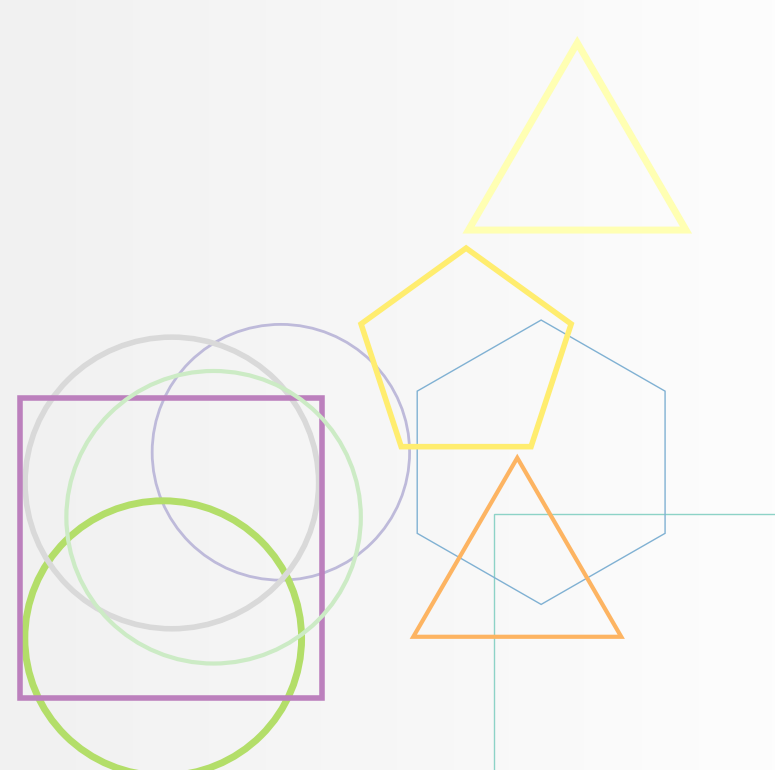[{"shape": "square", "thickness": 0.5, "radius": 0.92, "center": [0.821, 0.149]}, {"shape": "triangle", "thickness": 2.5, "radius": 0.81, "center": [0.745, 0.782]}, {"shape": "circle", "thickness": 1, "radius": 0.83, "center": [0.362, 0.413]}, {"shape": "hexagon", "thickness": 0.5, "radius": 0.92, "center": [0.698, 0.4]}, {"shape": "triangle", "thickness": 1.5, "radius": 0.77, "center": [0.667, 0.25]}, {"shape": "circle", "thickness": 2.5, "radius": 0.89, "center": [0.211, 0.171]}, {"shape": "circle", "thickness": 2, "radius": 0.95, "center": [0.222, 0.373]}, {"shape": "square", "thickness": 2, "radius": 0.97, "center": [0.221, 0.288]}, {"shape": "circle", "thickness": 1.5, "radius": 0.95, "center": [0.276, 0.328]}, {"shape": "pentagon", "thickness": 2, "radius": 0.71, "center": [0.601, 0.535]}]